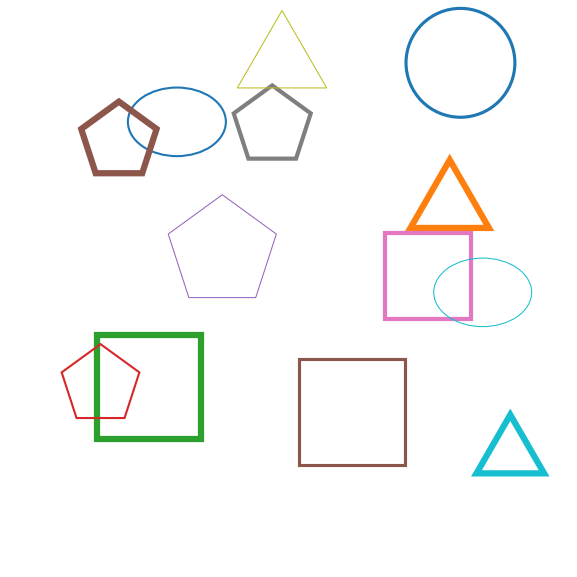[{"shape": "circle", "thickness": 1.5, "radius": 0.47, "center": [0.797, 0.89]}, {"shape": "oval", "thickness": 1, "radius": 0.42, "center": [0.306, 0.788]}, {"shape": "triangle", "thickness": 3, "radius": 0.39, "center": [0.779, 0.644]}, {"shape": "square", "thickness": 3, "radius": 0.45, "center": [0.257, 0.329]}, {"shape": "pentagon", "thickness": 1, "radius": 0.35, "center": [0.174, 0.332]}, {"shape": "pentagon", "thickness": 0.5, "radius": 0.49, "center": [0.385, 0.563]}, {"shape": "pentagon", "thickness": 3, "radius": 0.34, "center": [0.206, 0.755]}, {"shape": "square", "thickness": 1.5, "radius": 0.46, "center": [0.609, 0.286]}, {"shape": "square", "thickness": 2, "radius": 0.37, "center": [0.741, 0.522]}, {"shape": "pentagon", "thickness": 2, "radius": 0.35, "center": [0.471, 0.781]}, {"shape": "triangle", "thickness": 0.5, "radius": 0.45, "center": [0.488, 0.892]}, {"shape": "oval", "thickness": 0.5, "radius": 0.42, "center": [0.836, 0.493]}, {"shape": "triangle", "thickness": 3, "radius": 0.34, "center": [0.884, 0.213]}]